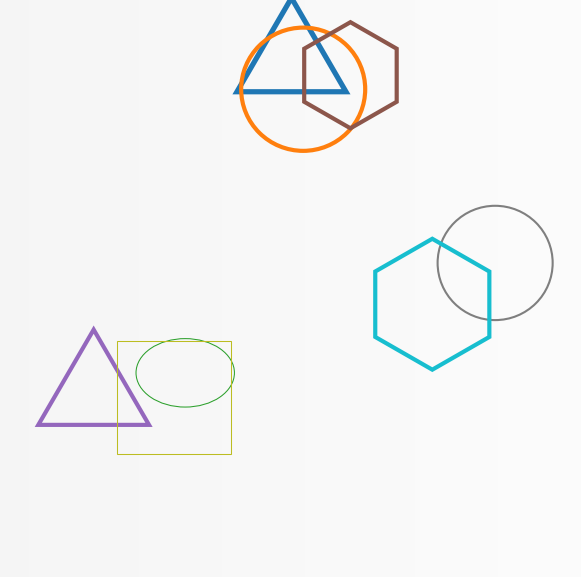[{"shape": "triangle", "thickness": 2.5, "radius": 0.54, "center": [0.501, 0.894]}, {"shape": "circle", "thickness": 2, "radius": 0.53, "center": [0.522, 0.845]}, {"shape": "oval", "thickness": 0.5, "radius": 0.42, "center": [0.319, 0.354]}, {"shape": "triangle", "thickness": 2, "radius": 0.55, "center": [0.161, 0.318]}, {"shape": "hexagon", "thickness": 2, "radius": 0.46, "center": [0.603, 0.869]}, {"shape": "circle", "thickness": 1, "radius": 0.49, "center": [0.852, 0.544]}, {"shape": "square", "thickness": 0.5, "radius": 0.49, "center": [0.299, 0.311]}, {"shape": "hexagon", "thickness": 2, "radius": 0.57, "center": [0.744, 0.472]}]